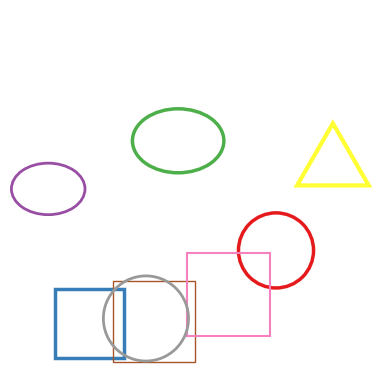[{"shape": "circle", "thickness": 2.5, "radius": 0.49, "center": [0.717, 0.35]}, {"shape": "square", "thickness": 2.5, "radius": 0.45, "center": [0.233, 0.16]}, {"shape": "oval", "thickness": 2.5, "radius": 0.59, "center": [0.463, 0.634]}, {"shape": "oval", "thickness": 2, "radius": 0.48, "center": [0.125, 0.509]}, {"shape": "triangle", "thickness": 3, "radius": 0.54, "center": [0.865, 0.572]}, {"shape": "square", "thickness": 1, "radius": 0.53, "center": [0.4, 0.165]}, {"shape": "square", "thickness": 1.5, "radius": 0.54, "center": [0.593, 0.235]}, {"shape": "circle", "thickness": 2, "radius": 0.55, "center": [0.379, 0.173]}]